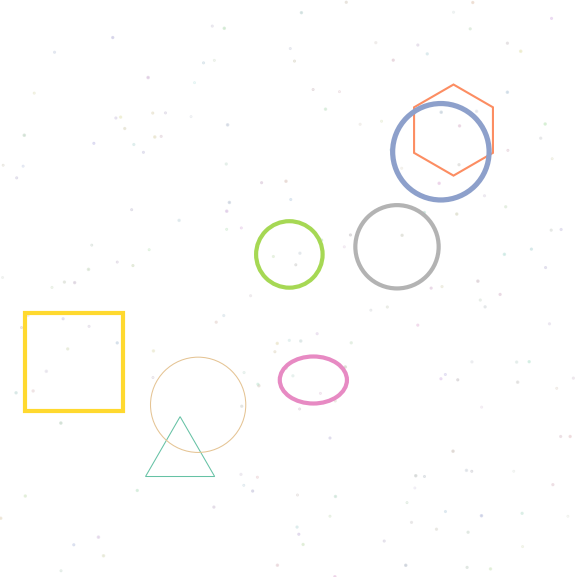[{"shape": "triangle", "thickness": 0.5, "radius": 0.35, "center": [0.312, 0.209]}, {"shape": "hexagon", "thickness": 1, "radius": 0.39, "center": [0.785, 0.774]}, {"shape": "circle", "thickness": 2.5, "radius": 0.42, "center": [0.763, 0.736]}, {"shape": "oval", "thickness": 2, "radius": 0.29, "center": [0.543, 0.341]}, {"shape": "circle", "thickness": 2, "radius": 0.29, "center": [0.501, 0.559]}, {"shape": "square", "thickness": 2, "radius": 0.42, "center": [0.128, 0.373]}, {"shape": "circle", "thickness": 0.5, "radius": 0.41, "center": [0.343, 0.298]}, {"shape": "circle", "thickness": 2, "radius": 0.36, "center": [0.687, 0.572]}]